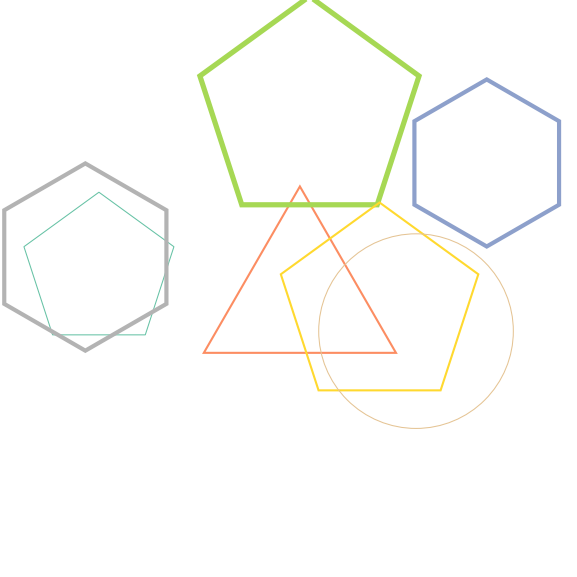[{"shape": "pentagon", "thickness": 0.5, "radius": 0.68, "center": [0.171, 0.53]}, {"shape": "triangle", "thickness": 1, "radius": 0.96, "center": [0.519, 0.484]}, {"shape": "hexagon", "thickness": 2, "radius": 0.72, "center": [0.843, 0.717]}, {"shape": "pentagon", "thickness": 2.5, "radius": 1.0, "center": [0.536, 0.806]}, {"shape": "pentagon", "thickness": 1, "radius": 0.9, "center": [0.657, 0.469]}, {"shape": "circle", "thickness": 0.5, "radius": 0.84, "center": [0.72, 0.426]}, {"shape": "hexagon", "thickness": 2, "radius": 0.81, "center": [0.148, 0.554]}]